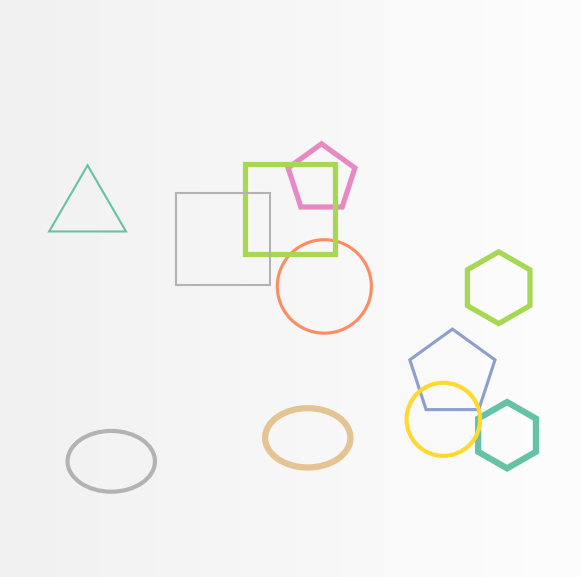[{"shape": "triangle", "thickness": 1, "radius": 0.38, "center": [0.151, 0.636]}, {"shape": "hexagon", "thickness": 3, "radius": 0.29, "center": [0.872, 0.246]}, {"shape": "circle", "thickness": 1.5, "radius": 0.4, "center": [0.558, 0.503]}, {"shape": "pentagon", "thickness": 1.5, "radius": 0.39, "center": [0.778, 0.352]}, {"shape": "pentagon", "thickness": 2.5, "radius": 0.3, "center": [0.553, 0.69]}, {"shape": "square", "thickness": 2.5, "radius": 0.39, "center": [0.498, 0.637]}, {"shape": "hexagon", "thickness": 2.5, "radius": 0.31, "center": [0.858, 0.501]}, {"shape": "circle", "thickness": 2, "radius": 0.32, "center": [0.763, 0.273]}, {"shape": "oval", "thickness": 3, "radius": 0.37, "center": [0.53, 0.241]}, {"shape": "oval", "thickness": 2, "radius": 0.38, "center": [0.191, 0.2]}, {"shape": "square", "thickness": 1, "radius": 0.4, "center": [0.384, 0.585]}]